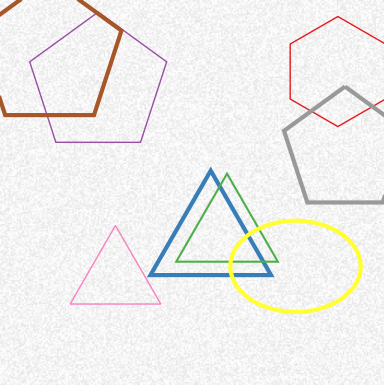[{"shape": "hexagon", "thickness": 1, "radius": 0.71, "center": [0.878, 0.814]}, {"shape": "triangle", "thickness": 3, "radius": 0.9, "center": [0.547, 0.376]}, {"shape": "triangle", "thickness": 1.5, "radius": 0.76, "center": [0.59, 0.396]}, {"shape": "pentagon", "thickness": 1, "radius": 0.94, "center": [0.255, 0.782]}, {"shape": "oval", "thickness": 3, "radius": 0.85, "center": [0.768, 0.308]}, {"shape": "pentagon", "thickness": 3, "radius": 0.98, "center": [0.129, 0.86]}, {"shape": "triangle", "thickness": 1, "radius": 0.68, "center": [0.3, 0.278]}, {"shape": "pentagon", "thickness": 3, "radius": 0.83, "center": [0.896, 0.609]}]